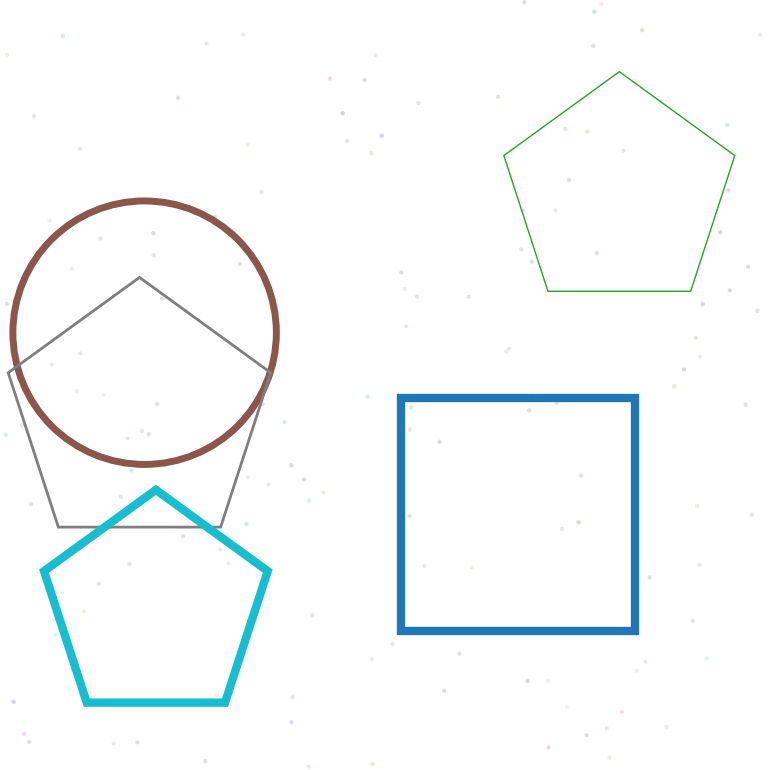[{"shape": "square", "thickness": 3, "radius": 0.76, "center": [0.673, 0.332]}, {"shape": "pentagon", "thickness": 0.5, "radius": 0.79, "center": [0.804, 0.749]}, {"shape": "circle", "thickness": 2.5, "radius": 0.86, "center": [0.188, 0.568]}, {"shape": "pentagon", "thickness": 1, "radius": 0.9, "center": [0.181, 0.46]}, {"shape": "pentagon", "thickness": 3, "radius": 0.76, "center": [0.202, 0.211]}]